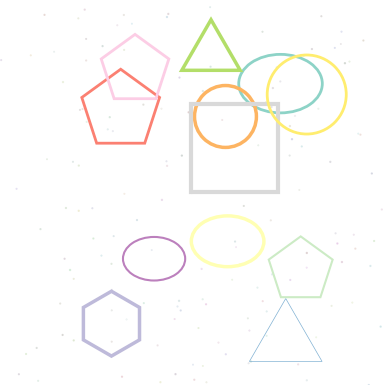[{"shape": "oval", "thickness": 2, "radius": 0.54, "center": [0.729, 0.783]}, {"shape": "oval", "thickness": 2.5, "radius": 0.47, "center": [0.591, 0.373]}, {"shape": "hexagon", "thickness": 2.5, "radius": 0.42, "center": [0.289, 0.159]}, {"shape": "pentagon", "thickness": 2, "radius": 0.53, "center": [0.313, 0.714]}, {"shape": "triangle", "thickness": 0.5, "radius": 0.54, "center": [0.742, 0.116]}, {"shape": "circle", "thickness": 2.5, "radius": 0.4, "center": [0.586, 0.697]}, {"shape": "triangle", "thickness": 2.5, "radius": 0.44, "center": [0.548, 0.861]}, {"shape": "pentagon", "thickness": 2, "radius": 0.46, "center": [0.351, 0.818]}, {"shape": "square", "thickness": 3, "radius": 0.57, "center": [0.609, 0.615]}, {"shape": "oval", "thickness": 1.5, "radius": 0.4, "center": [0.4, 0.328]}, {"shape": "pentagon", "thickness": 1.5, "radius": 0.44, "center": [0.781, 0.299]}, {"shape": "circle", "thickness": 2, "radius": 0.51, "center": [0.797, 0.755]}]